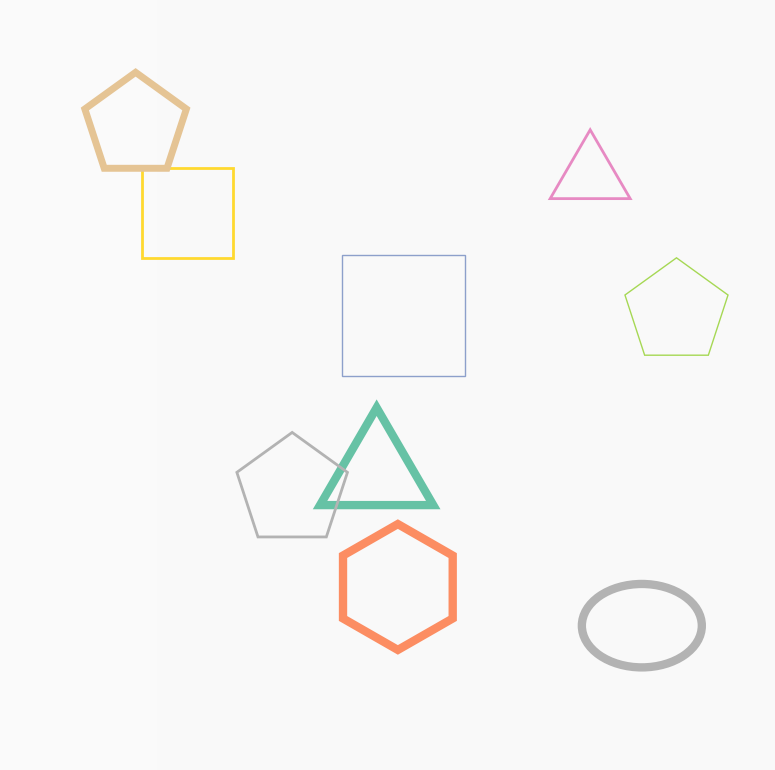[{"shape": "triangle", "thickness": 3, "radius": 0.42, "center": [0.486, 0.386]}, {"shape": "hexagon", "thickness": 3, "radius": 0.41, "center": [0.513, 0.238]}, {"shape": "square", "thickness": 0.5, "radius": 0.39, "center": [0.521, 0.59]}, {"shape": "triangle", "thickness": 1, "radius": 0.3, "center": [0.762, 0.772]}, {"shape": "pentagon", "thickness": 0.5, "radius": 0.35, "center": [0.873, 0.595]}, {"shape": "square", "thickness": 1, "radius": 0.29, "center": [0.242, 0.724]}, {"shape": "pentagon", "thickness": 2.5, "radius": 0.34, "center": [0.175, 0.837]}, {"shape": "oval", "thickness": 3, "radius": 0.39, "center": [0.828, 0.187]}, {"shape": "pentagon", "thickness": 1, "radius": 0.38, "center": [0.377, 0.363]}]